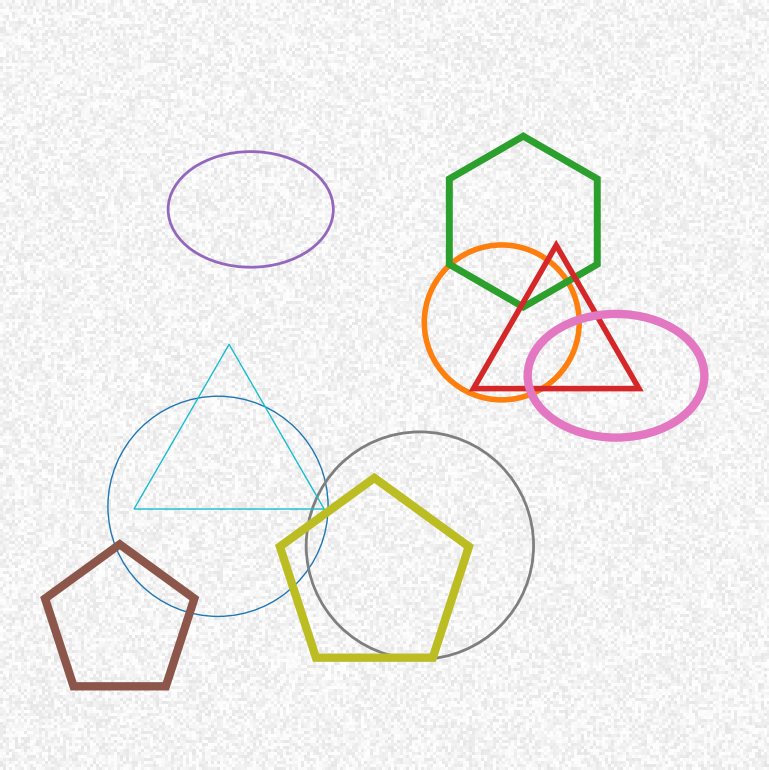[{"shape": "circle", "thickness": 0.5, "radius": 0.71, "center": [0.283, 0.342]}, {"shape": "circle", "thickness": 2, "radius": 0.5, "center": [0.652, 0.581]}, {"shape": "hexagon", "thickness": 2.5, "radius": 0.55, "center": [0.68, 0.712]}, {"shape": "triangle", "thickness": 2, "radius": 0.62, "center": [0.722, 0.557]}, {"shape": "oval", "thickness": 1, "radius": 0.54, "center": [0.326, 0.728]}, {"shape": "pentagon", "thickness": 3, "radius": 0.51, "center": [0.155, 0.191]}, {"shape": "oval", "thickness": 3, "radius": 0.57, "center": [0.8, 0.512]}, {"shape": "circle", "thickness": 1, "radius": 0.74, "center": [0.545, 0.291]}, {"shape": "pentagon", "thickness": 3, "radius": 0.65, "center": [0.486, 0.25]}, {"shape": "triangle", "thickness": 0.5, "radius": 0.71, "center": [0.298, 0.41]}]